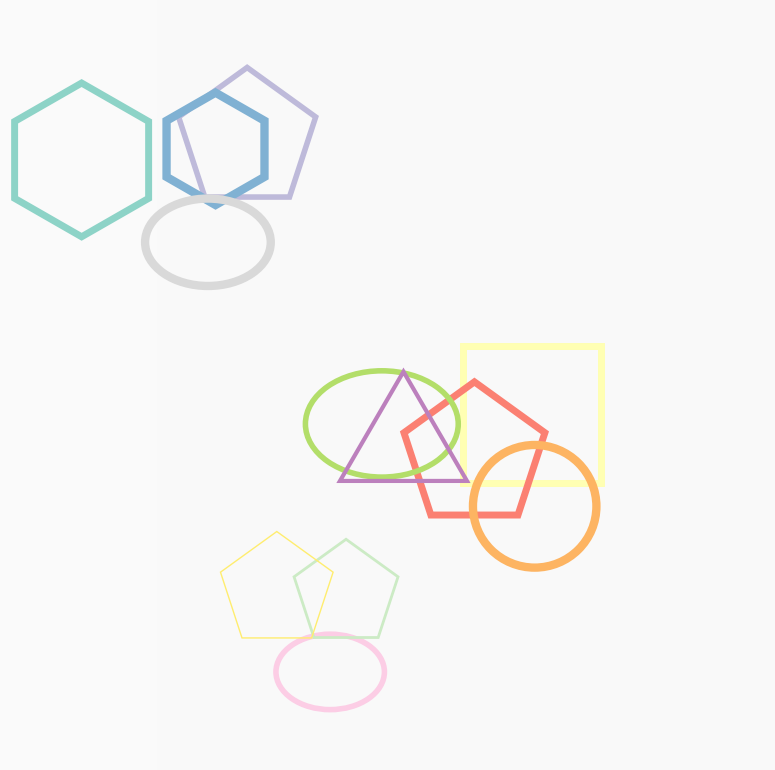[{"shape": "hexagon", "thickness": 2.5, "radius": 0.5, "center": [0.105, 0.792]}, {"shape": "square", "thickness": 2.5, "radius": 0.45, "center": [0.686, 0.462]}, {"shape": "pentagon", "thickness": 2, "radius": 0.46, "center": [0.319, 0.819]}, {"shape": "pentagon", "thickness": 2.5, "radius": 0.48, "center": [0.612, 0.408]}, {"shape": "hexagon", "thickness": 3, "radius": 0.36, "center": [0.278, 0.807]}, {"shape": "circle", "thickness": 3, "radius": 0.4, "center": [0.69, 0.342]}, {"shape": "oval", "thickness": 2, "radius": 0.49, "center": [0.493, 0.449]}, {"shape": "oval", "thickness": 2, "radius": 0.35, "center": [0.426, 0.127]}, {"shape": "oval", "thickness": 3, "radius": 0.41, "center": [0.268, 0.685]}, {"shape": "triangle", "thickness": 1.5, "radius": 0.47, "center": [0.521, 0.423]}, {"shape": "pentagon", "thickness": 1, "radius": 0.35, "center": [0.447, 0.229]}, {"shape": "pentagon", "thickness": 0.5, "radius": 0.38, "center": [0.357, 0.233]}]